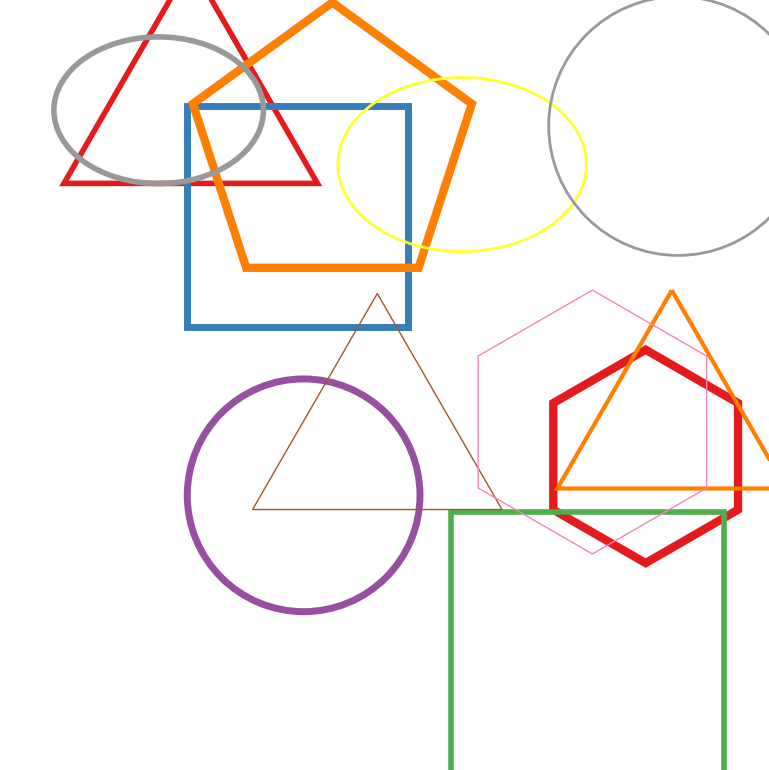[{"shape": "hexagon", "thickness": 3, "radius": 0.69, "center": [0.839, 0.407]}, {"shape": "triangle", "thickness": 2, "radius": 0.95, "center": [0.248, 0.857]}, {"shape": "square", "thickness": 2.5, "radius": 0.72, "center": [0.387, 0.719]}, {"shape": "square", "thickness": 2, "radius": 0.89, "center": [0.763, 0.158]}, {"shape": "circle", "thickness": 2.5, "radius": 0.76, "center": [0.394, 0.357]}, {"shape": "pentagon", "thickness": 3, "radius": 0.95, "center": [0.432, 0.806]}, {"shape": "triangle", "thickness": 1.5, "radius": 0.86, "center": [0.872, 0.451]}, {"shape": "oval", "thickness": 1, "radius": 0.81, "center": [0.6, 0.786]}, {"shape": "triangle", "thickness": 0.5, "radius": 0.94, "center": [0.49, 0.432]}, {"shape": "hexagon", "thickness": 0.5, "radius": 0.86, "center": [0.769, 0.452]}, {"shape": "oval", "thickness": 2, "radius": 0.68, "center": [0.206, 0.857]}, {"shape": "circle", "thickness": 1, "radius": 0.84, "center": [0.881, 0.836]}]